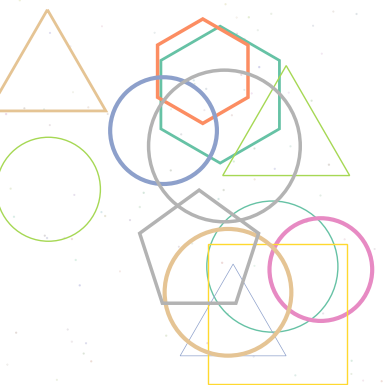[{"shape": "circle", "thickness": 1, "radius": 0.85, "center": [0.707, 0.308]}, {"shape": "hexagon", "thickness": 2, "radius": 0.89, "center": [0.572, 0.754]}, {"shape": "hexagon", "thickness": 2.5, "radius": 0.68, "center": [0.527, 0.815]}, {"shape": "triangle", "thickness": 0.5, "radius": 0.79, "center": [0.606, 0.155]}, {"shape": "circle", "thickness": 3, "radius": 0.69, "center": [0.425, 0.661]}, {"shape": "circle", "thickness": 3, "radius": 0.67, "center": [0.833, 0.3]}, {"shape": "circle", "thickness": 1, "radius": 0.68, "center": [0.126, 0.508]}, {"shape": "triangle", "thickness": 1, "radius": 0.95, "center": [0.743, 0.639]}, {"shape": "square", "thickness": 1, "radius": 0.9, "center": [0.72, 0.184]}, {"shape": "circle", "thickness": 3, "radius": 0.82, "center": [0.592, 0.241]}, {"shape": "triangle", "thickness": 2, "radius": 0.88, "center": [0.123, 0.8]}, {"shape": "pentagon", "thickness": 2.5, "radius": 0.81, "center": [0.517, 0.344]}, {"shape": "circle", "thickness": 2.5, "radius": 0.98, "center": [0.583, 0.621]}]